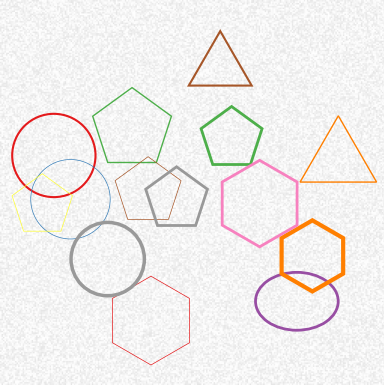[{"shape": "hexagon", "thickness": 0.5, "radius": 0.58, "center": [0.392, 0.167]}, {"shape": "circle", "thickness": 1.5, "radius": 0.54, "center": [0.14, 0.596]}, {"shape": "circle", "thickness": 0.5, "radius": 0.52, "center": [0.183, 0.482]}, {"shape": "pentagon", "thickness": 2, "radius": 0.42, "center": [0.602, 0.64]}, {"shape": "pentagon", "thickness": 1, "radius": 0.54, "center": [0.343, 0.665]}, {"shape": "oval", "thickness": 2, "radius": 0.54, "center": [0.771, 0.217]}, {"shape": "triangle", "thickness": 1, "radius": 0.57, "center": [0.879, 0.584]}, {"shape": "hexagon", "thickness": 3, "radius": 0.46, "center": [0.811, 0.335]}, {"shape": "pentagon", "thickness": 0.5, "radius": 0.41, "center": [0.11, 0.466]}, {"shape": "triangle", "thickness": 1.5, "radius": 0.47, "center": [0.572, 0.825]}, {"shape": "pentagon", "thickness": 0.5, "radius": 0.45, "center": [0.385, 0.503]}, {"shape": "hexagon", "thickness": 2, "radius": 0.56, "center": [0.674, 0.471]}, {"shape": "pentagon", "thickness": 2, "radius": 0.42, "center": [0.459, 0.482]}, {"shape": "circle", "thickness": 2.5, "radius": 0.48, "center": [0.28, 0.327]}]